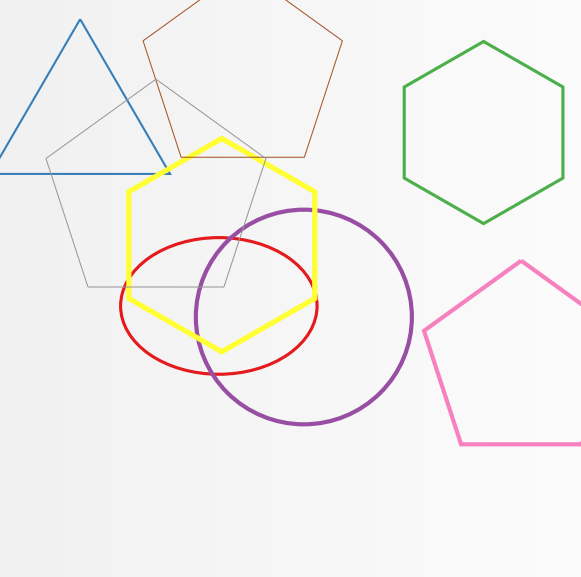[{"shape": "oval", "thickness": 1.5, "radius": 0.85, "center": [0.376, 0.469]}, {"shape": "triangle", "thickness": 1, "radius": 0.89, "center": [0.138, 0.787]}, {"shape": "hexagon", "thickness": 1.5, "radius": 0.79, "center": [0.832, 0.77]}, {"shape": "circle", "thickness": 2, "radius": 0.93, "center": [0.523, 0.45]}, {"shape": "hexagon", "thickness": 2.5, "radius": 0.92, "center": [0.382, 0.575]}, {"shape": "pentagon", "thickness": 0.5, "radius": 0.9, "center": [0.418, 0.873]}, {"shape": "pentagon", "thickness": 2, "radius": 0.88, "center": [0.897, 0.372]}, {"shape": "pentagon", "thickness": 0.5, "radius": 0.99, "center": [0.268, 0.663]}]